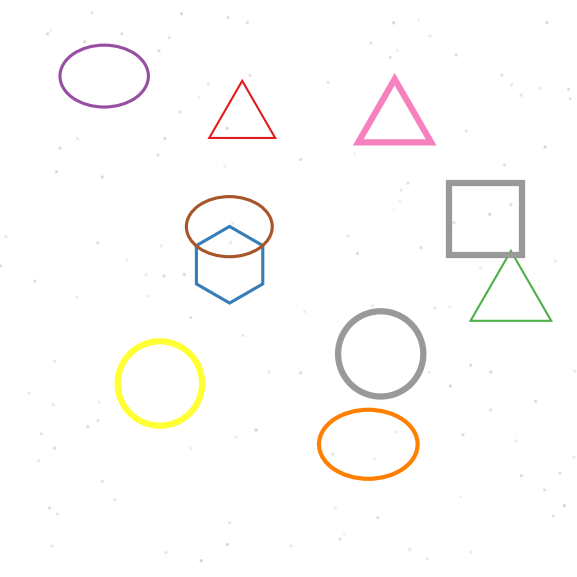[{"shape": "triangle", "thickness": 1, "radius": 0.33, "center": [0.419, 0.793]}, {"shape": "hexagon", "thickness": 1.5, "radius": 0.33, "center": [0.398, 0.541]}, {"shape": "triangle", "thickness": 1, "radius": 0.4, "center": [0.885, 0.484]}, {"shape": "oval", "thickness": 1.5, "radius": 0.38, "center": [0.18, 0.867]}, {"shape": "oval", "thickness": 2, "radius": 0.43, "center": [0.638, 0.23]}, {"shape": "circle", "thickness": 3, "radius": 0.37, "center": [0.277, 0.335]}, {"shape": "oval", "thickness": 1.5, "radius": 0.37, "center": [0.397, 0.607]}, {"shape": "triangle", "thickness": 3, "radius": 0.36, "center": [0.683, 0.789]}, {"shape": "circle", "thickness": 3, "radius": 0.37, "center": [0.659, 0.386]}, {"shape": "square", "thickness": 3, "radius": 0.31, "center": [0.841, 0.62]}]